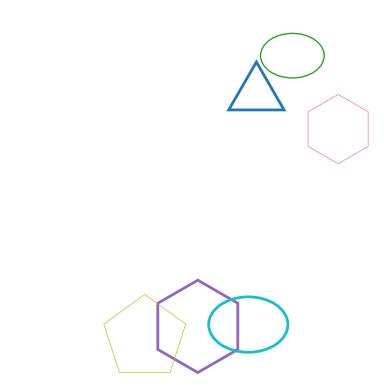[{"shape": "triangle", "thickness": 2, "radius": 0.41, "center": [0.666, 0.756]}, {"shape": "oval", "thickness": 1, "radius": 0.41, "center": [0.759, 0.855]}, {"shape": "hexagon", "thickness": 2, "radius": 0.6, "center": [0.514, 0.152]}, {"shape": "hexagon", "thickness": 0.5, "radius": 0.45, "center": [0.878, 0.665]}, {"shape": "pentagon", "thickness": 0.5, "radius": 0.56, "center": [0.376, 0.123]}, {"shape": "oval", "thickness": 2, "radius": 0.51, "center": [0.645, 0.157]}]